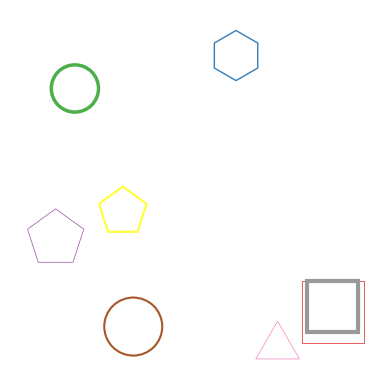[{"shape": "square", "thickness": 0.5, "radius": 0.4, "center": [0.865, 0.19]}, {"shape": "hexagon", "thickness": 1, "radius": 0.33, "center": [0.613, 0.856]}, {"shape": "circle", "thickness": 2.5, "radius": 0.31, "center": [0.195, 0.77]}, {"shape": "pentagon", "thickness": 0.5, "radius": 0.38, "center": [0.144, 0.381]}, {"shape": "pentagon", "thickness": 1.5, "radius": 0.32, "center": [0.319, 0.45]}, {"shape": "circle", "thickness": 1.5, "radius": 0.38, "center": [0.346, 0.152]}, {"shape": "triangle", "thickness": 0.5, "radius": 0.33, "center": [0.721, 0.1]}, {"shape": "square", "thickness": 3, "radius": 0.33, "center": [0.865, 0.204]}]